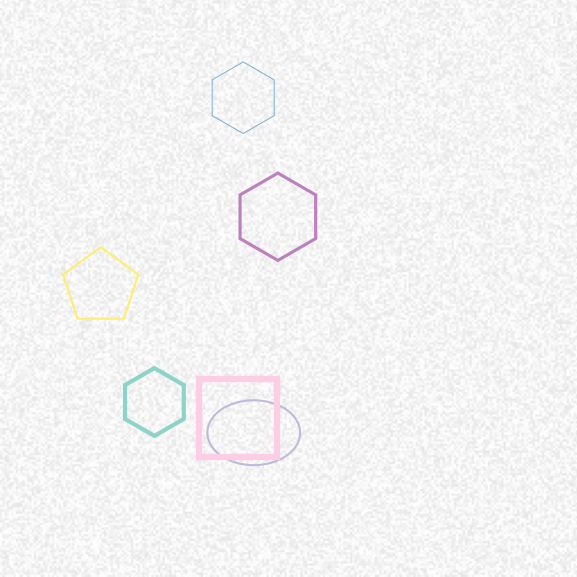[{"shape": "hexagon", "thickness": 2, "radius": 0.29, "center": [0.267, 0.303]}, {"shape": "oval", "thickness": 1, "radius": 0.4, "center": [0.439, 0.25]}, {"shape": "hexagon", "thickness": 0.5, "radius": 0.31, "center": [0.421, 0.83]}, {"shape": "square", "thickness": 3, "radius": 0.34, "center": [0.412, 0.275]}, {"shape": "hexagon", "thickness": 1.5, "radius": 0.38, "center": [0.481, 0.624]}, {"shape": "pentagon", "thickness": 1, "radius": 0.34, "center": [0.174, 0.503]}]